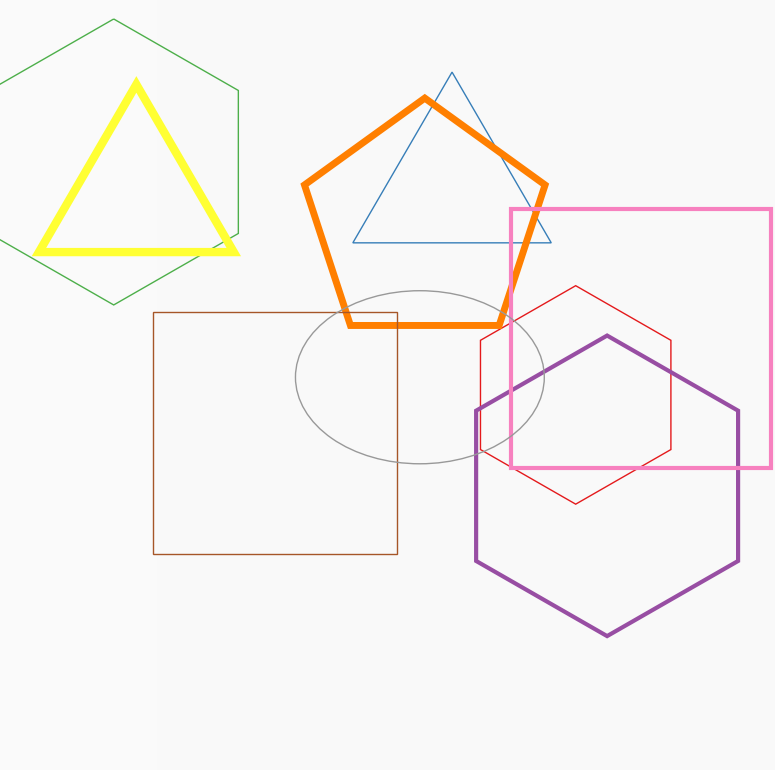[{"shape": "hexagon", "thickness": 0.5, "radius": 0.71, "center": [0.743, 0.487]}, {"shape": "triangle", "thickness": 0.5, "radius": 0.74, "center": [0.583, 0.759]}, {"shape": "hexagon", "thickness": 0.5, "radius": 0.93, "center": [0.147, 0.79]}, {"shape": "hexagon", "thickness": 1.5, "radius": 0.98, "center": [0.783, 0.369]}, {"shape": "pentagon", "thickness": 2.5, "radius": 0.82, "center": [0.548, 0.709]}, {"shape": "triangle", "thickness": 3, "radius": 0.73, "center": [0.176, 0.745]}, {"shape": "square", "thickness": 0.5, "radius": 0.79, "center": [0.355, 0.438]}, {"shape": "square", "thickness": 1.5, "radius": 0.84, "center": [0.827, 0.56]}, {"shape": "oval", "thickness": 0.5, "radius": 0.8, "center": [0.542, 0.51]}]